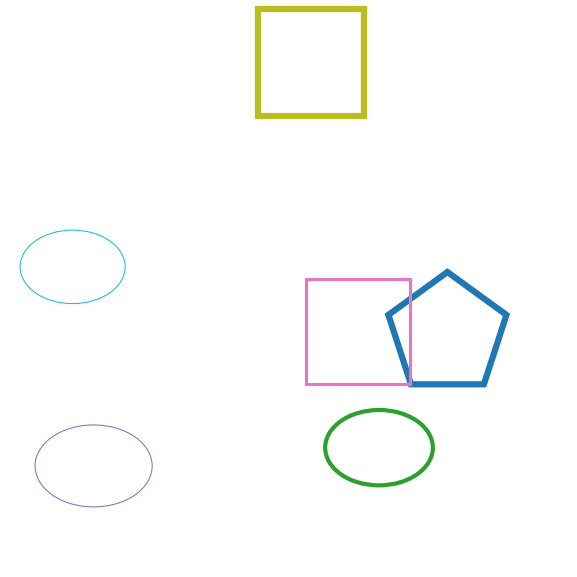[{"shape": "pentagon", "thickness": 3, "radius": 0.54, "center": [0.775, 0.421]}, {"shape": "oval", "thickness": 2, "radius": 0.47, "center": [0.656, 0.224]}, {"shape": "oval", "thickness": 0.5, "radius": 0.51, "center": [0.162, 0.192]}, {"shape": "square", "thickness": 1.5, "radius": 0.45, "center": [0.62, 0.425]}, {"shape": "square", "thickness": 3, "radius": 0.46, "center": [0.539, 0.891]}, {"shape": "oval", "thickness": 0.5, "radius": 0.45, "center": [0.126, 0.537]}]